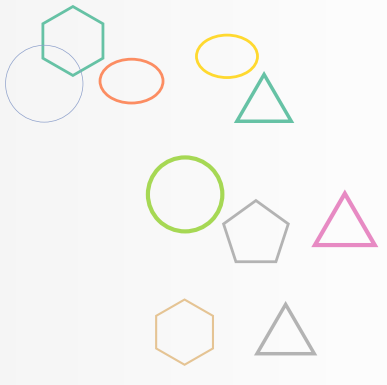[{"shape": "triangle", "thickness": 2.5, "radius": 0.41, "center": [0.681, 0.726]}, {"shape": "hexagon", "thickness": 2, "radius": 0.45, "center": [0.188, 0.894]}, {"shape": "oval", "thickness": 2, "radius": 0.41, "center": [0.339, 0.789]}, {"shape": "circle", "thickness": 0.5, "radius": 0.5, "center": [0.114, 0.783]}, {"shape": "triangle", "thickness": 3, "radius": 0.45, "center": [0.89, 0.408]}, {"shape": "circle", "thickness": 3, "radius": 0.48, "center": [0.478, 0.495]}, {"shape": "oval", "thickness": 2, "radius": 0.39, "center": [0.586, 0.854]}, {"shape": "hexagon", "thickness": 1.5, "radius": 0.42, "center": [0.476, 0.137]}, {"shape": "pentagon", "thickness": 2, "radius": 0.44, "center": [0.66, 0.391]}, {"shape": "triangle", "thickness": 2.5, "radius": 0.43, "center": [0.737, 0.124]}]